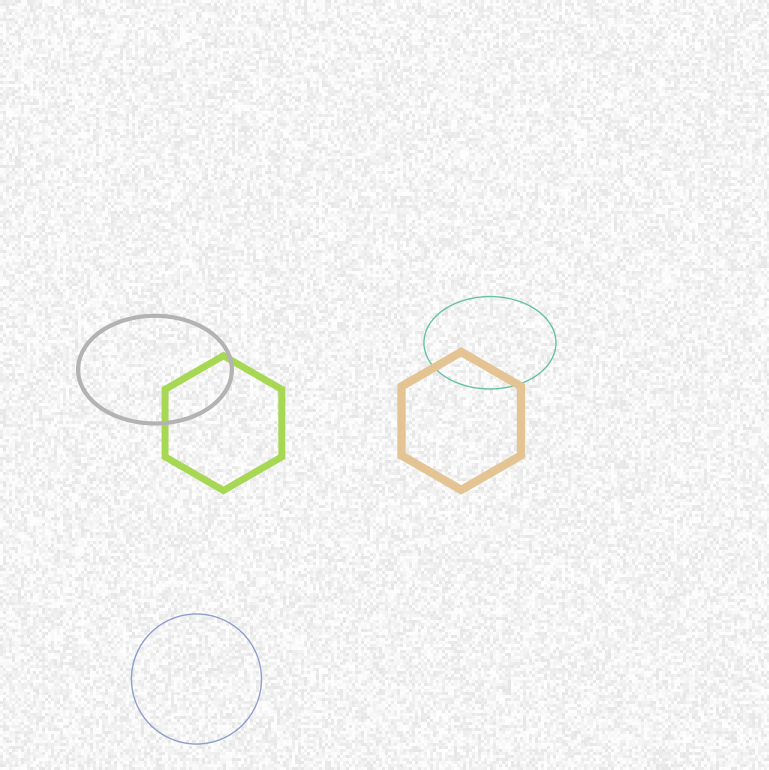[{"shape": "oval", "thickness": 0.5, "radius": 0.43, "center": [0.636, 0.555]}, {"shape": "circle", "thickness": 0.5, "radius": 0.42, "center": [0.255, 0.118]}, {"shape": "hexagon", "thickness": 2.5, "radius": 0.44, "center": [0.29, 0.45]}, {"shape": "hexagon", "thickness": 3, "radius": 0.45, "center": [0.599, 0.453]}, {"shape": "oval", "thickness": 1.5, "radius": 0.5, "center": [0.201, 0.52]}]